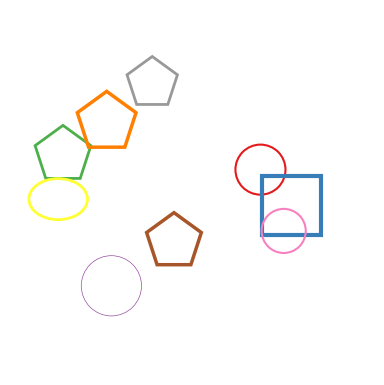[{"shape": "circle", "thickness": 1.5, "radius": 0.32, "center": [0.677, 0.559]}, {"shape": "square", "thickness": 3, "radius": 0.38, "center": [0.758, 0.465]}, {"shape": "pentagon", "thickness": 2, "radius": 0.38, "center": [0.164, 0.598]}, {"shape": "circle", "thickness": 0.5, "radius": 0.39, "center": [0.289, 0.258]}, {"shape": "pentagon", "thickness": 2.5, "radius": 0.4, "center": [0.277, 0.683]}, {"shape": "oval", "thickness": 2, "radius": 0.38, "center": [0.151, 0.483]}, {"shape": "pentagon", "thickness": 2.5, "radius": 0.37, "center": [0.452, 0.373]}, {"shape": "circle", "thickness": 1.5, "radius": 0.29, "center": [0.737, 0.4]}, {"shape": "pentagon", "thickness": 2, "radius": 0.34, "center": [0.395, 0.784]}]